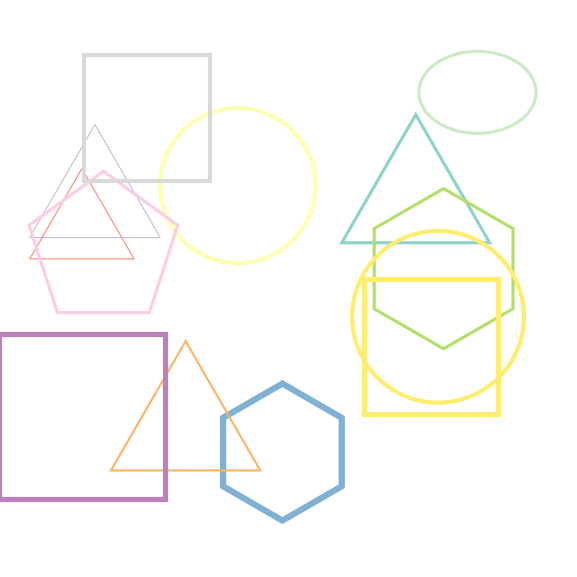[{"shape": "triangle", "thickness": 1.5, "radius": 0.74, "center": [0.72, 0.653]}, {"shape": "circle", "thickness": 2, "radius": 0.67, "center": [0.412, 0.678]}, {"shape": "triangle", "thickness": 0.5, "radius": 0.65, "center": [0.164, 0.653]}, {"shape": "triangle", "thickness": 0.5, "radius": 0.52, "center": [0.142, 0.603]}, {"shape": "hexagon", "thickness": 3, "radius": 0.59, "center": [0.489, 0.216]}, {"shape": "triangle", "thickness": 1, "radius": 0.75, "center": [0.321, 0.259]}, {"shape": "hexagon", "thickness": 1.5, "radius": 0.69, "center": [0.768, 0.534]}, {"shape": "pentagon", "thickness": 1.5, "radius": 0.68, "center": [0.179, 0.567]}, {"shape": "square", "thickness": 2, "radius": 0.54, "center": [0.255, 0.795]}, {"shape": "square", "thickness": 2.5, "radius": 0.72, "center": [0.142, 0.278]}, {"shape": "oval", "thickness": 1.5, "radius": 0.51, "center": [0.827, 0.839]}, {"shape": "circle", "thickness": 2, "radius": 0.74, "center": [0.758, 0.451]}, {"shape": "square", "thickness": 2.5, "radius": 0.58, "center": [0.746, 0.399]}]